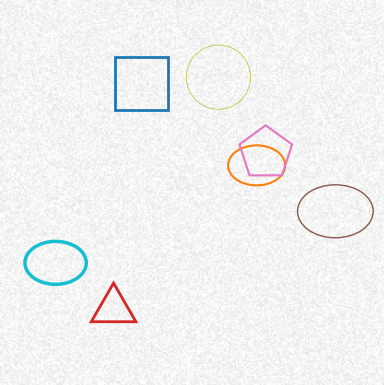[{"shape": "square", "thickness": 2, "radius": 0.34, "center": [0.368, 0.782]}, {"shape": "oval", "thickness": 1.5, "radius": 0.37, "center": [0.667, 0.57]}, {"shape": "triangle", "thickness": 2, "radius": 0.33, "center": [0.295, 0.198]}, {"shape": "oval", "thickness": 1, "radius": 0.49, "center": [0.871, 0.451]}, {"shape": "pentagon", "thickness": 1.5, "radius": 0.36, "center": [0.69, 0.603]}, {"shape": "circle", "thickness": 0.5, "radius": 0.42, "center": [0.567, 0.8]}, {"shape": "oval", "thickness": 2.5, "radius": 0.4, "center": [0.144, 0.317]}]